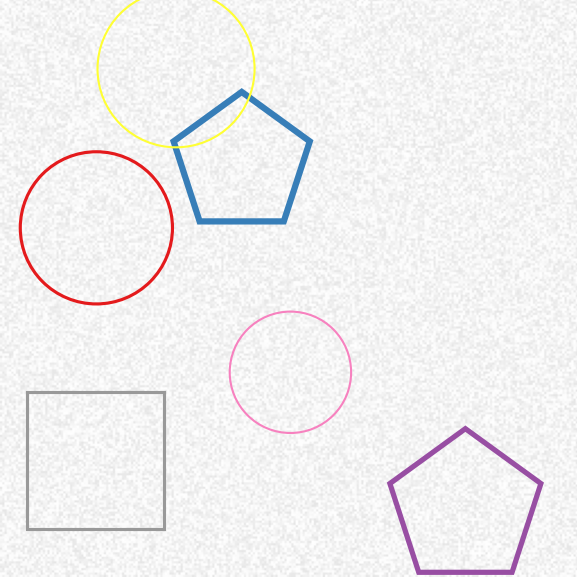[{"shape": "circle", "thickness": 1.5, "radius": 0.66, "center": [0.167, 0.605]}, {"shape": "pentagon", "thickness": 3, "radius": 0.62, "center": [0.419, 0.716]}, {"shape": "pentagon", "thickness": 2.5, "radius": 0.69, "center": [0.806, 0.119]}, {"shape": "circle", "thickness": 1, "radius": 0.68, "center": [0.305, 0.88]}, {"shape": "circle", "thickness": 1, "radius": 0.53, "center": [0.503, 0.354]}, {"shape": "square", "thickness": 1.5, "radius": 0.59, "center": [0.165, 0.202]}]